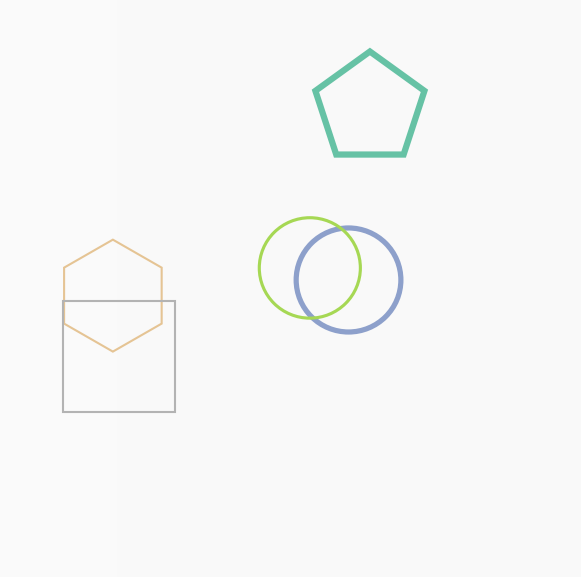[{"shape": "pentagon", "thickness": 3, "radius": 0.49, "center": [0.636, 0.811]}, {"shape": "circle", "thickness": 2.5, "radius": 0.45, "center": [0.6, 0.514]}, {"shape": "circle", "thickness": 1.5, "radius": 0.43, "center": [0.533, 0.535]}, {"shape": "hexagon", "thickness": 1, "radius": 0.48, "center": [0.194, 0.487]}, {"shape": "square", "thickness": 1, "radius": 0.48, "center": [0.205, 0.383]}]